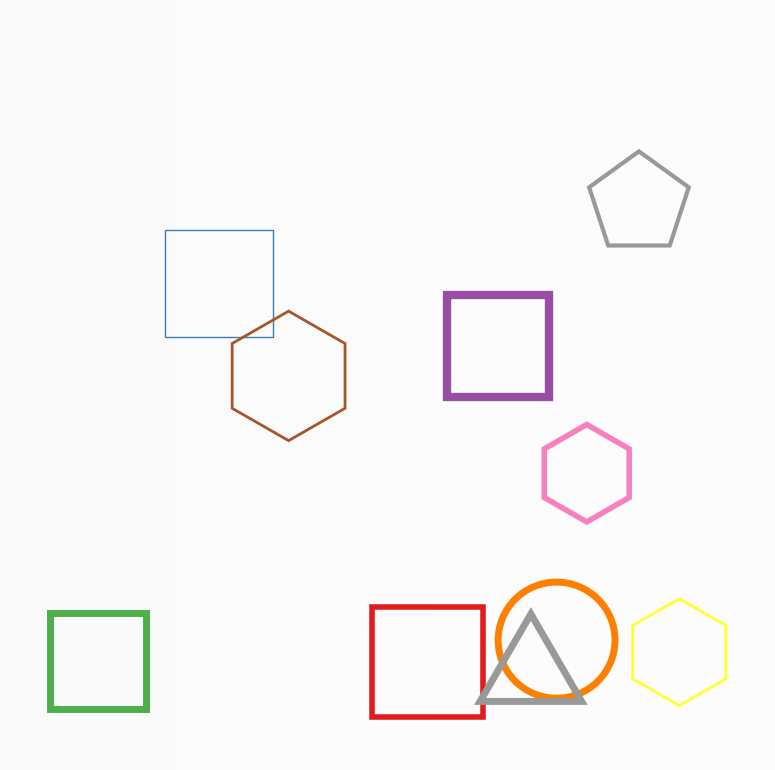[{"shape": "square", "thickness": 2, "radius": 0.36, "center": [0.551, 0.14]}, {"shape": "square", "thickness": 0.5, "radius": 0.35, "center": [0.282, 0.631]}, {"shape": "square", "thickness": 2.5, "radius": 0.31, "center": [0.127, 0.141]}, {"shape": "square", "thickness": 3, "radius": 0.33, "center": [0.643, 0.551]}, {"shape": "circle", "thickness": 2.5, "radius": 0.38, "center": [0.718, 0.169]}, {"shape": "hexagon", "thickness": 1, "radius": 0.35, "center": [0.877, 0.153]}, {"shape": "hexagon", "thickness": 1, "radius": 0.42, "center": [0.372, 0.512]}, {"shape": "hexagon", "thickness": 2, "radius": 0.32, "center": [0.757, 0.385]}, {"shape": "triangle", "thickness": 2.5, "radius": 0.38, "center": [0.685, 0.127]}, {"shape": "pentagon", "thickness": 1.5, "radius": 0.34, "center": [0.824, 0.736]}]